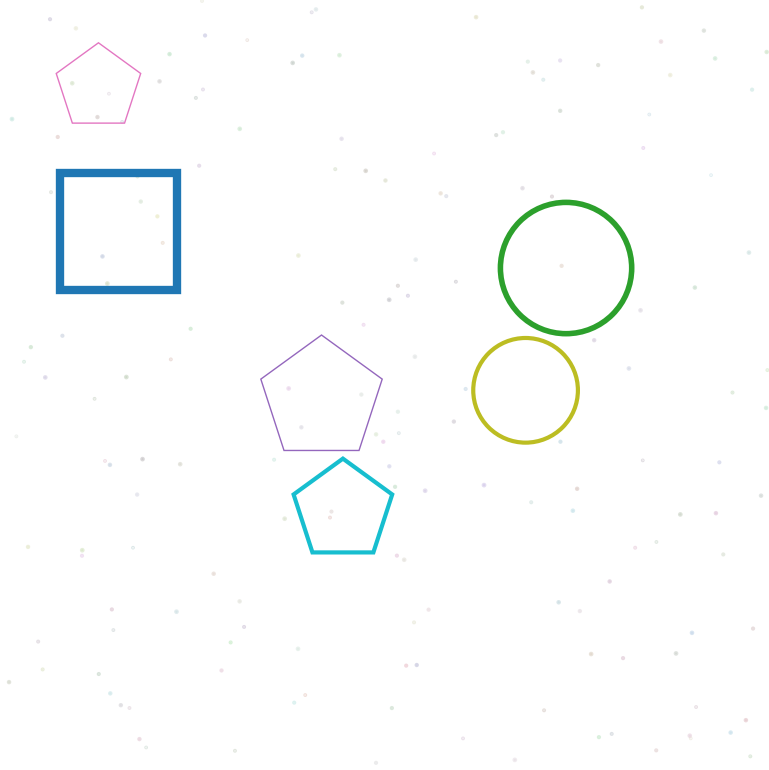[{"shape": "square", "thickness": 3, "radius": 0.38, "center": [0.154, 0.7]}, {"shape": "circle", "thickness": 2, "radius": 0.43, "center": [0.735, 0.652]}, {"shape": "pentagon", "thickness": 0.5, "radius": 0.41, "center": [0.418, 0.482]}, {"shape": "pentagon", "thickness": 0.5, "radius": 0.29, "center": [0.128, 0.887]}, {"shape": "circle", "thickness": 1.5, "radius": 0.34, "center": [0.683, 0.493]}, {"shape": "pentagon", "thickness": 1.5, "radius": 0.34, "center": [0.445, 0.337]}]